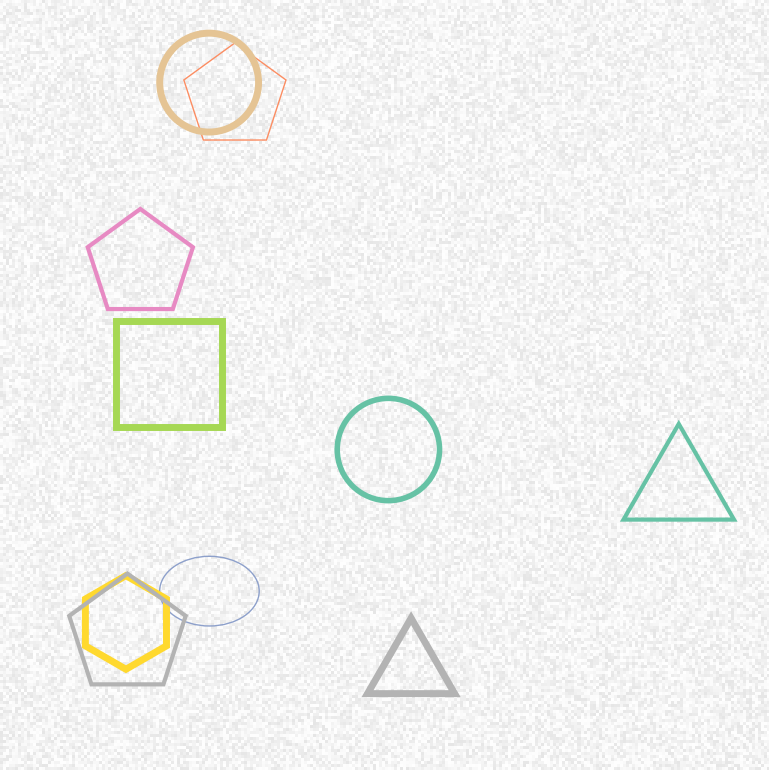[{"shape": "triangle", "thickness": 1.5, "radius": 0.41, "center": [0.881, 0.367]}, {"shape": "circle", "thickness": 2, "radius": 0.33, "center": [0.504, 0.416]}, {"shape": "pentagon", "thickness": 0.5, "radius": 0.35, "center": [0.305, 0.875]}, {"shape": "oval", "thickness": 0.5, "radius": 0.32, "center": [0.272, 0.232]}, {"shape": "pentagon", "thickness": 1.5, "radius": 0.36, "center": [0.182, 0.657]}, {"shape": "square", "thickness": 2.5, "radius": 0.34, "center": [0.22, 0.515]}, {"shape": "hexagon", "thickness": 2.5, "radius": 0.3, "center": [0.164, 0.192]}, {"shape": "circle", "thickness": 2.5, "radius": 0.32, "center": [0.272, 0.893]}, {"shape": "triangle", "thickness": 2.5, "radius": 0.33, "center": [0.534, 0.132]}, {"shape": "pentagon", "thickness": 1.5, "radius": 0.4, "center": [0.166, 0.176]}]